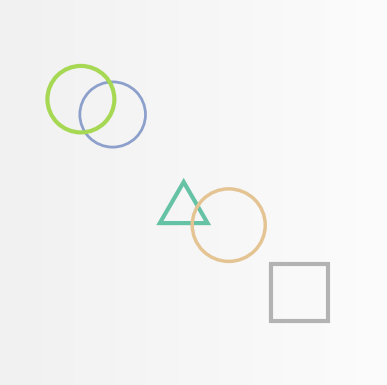[{"shape": "triangle", "thickness": 3, "radius": 0.36, "center": [0.474, 0.456]}, {"shape": "circle", "thickness": 2, "radius": 0.42, "center": [0.291, 0.703]}, {"shape": "circle", "thickness": 3, "radius": 0.43, "center": [0.209, 0.742]}, {"shape": "circle", "thickness": 2.5, "radius": 0.47, "center": [0.59, 0.415]}, {"shape": "square", "thickness": 3, "radius": 0.37, "center": [0.772, 0.241]}]